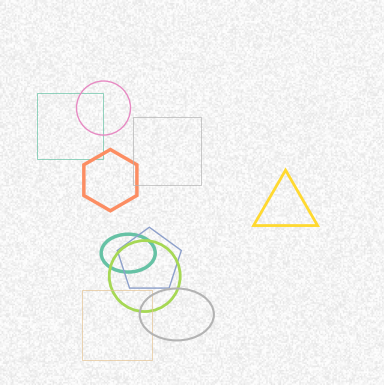[{"shape": "square", "thickness": 0.5, "radius": 0.43, "center": [0.182, 0.673]}, {"shape": "oval", "thickness": 2.5, "radius": 0.35, "center": [0.333, 0.343]}, {"shape": "hexagon", "thickness": 2.5, "radius": 0.4, "center": [0.287, 0.532]}, {"shape": "pentagon", "thickness": 1, "radius": 0.44, "center": [0.388, 0.322]}, {"shape": "circle", "thickness": 1, "radius": 0.35, "center": [0.269, 0.719]}, {"shape": "circle", "thickness": 2, "radius": 0.46, "center": [0.376, 0.283]}, {"shape": "triangle", "thickness": 2, "radius": 0.48, "center": [0.742, 0.462]}, {"shape": "square", "thickness": 0.5, "radius": 0.45, "center": [0.305, 0.157]}, {"shape": "oval", "thickness": 1.5, "radius": 0.48, "center": [0.459, 0.183]}, {"shape": "square", "thickness": 0.5, "radius": 0.44, "center": [0.433, 0.608]}]